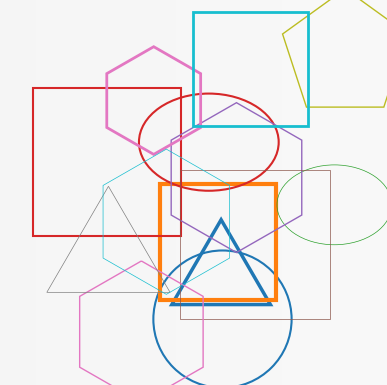[{"shape": "circle", "thickness": 1.5, "radius": 0.89, "center": [0.574, 0.171]}, {"shape": "triangle", "thickness": 2.5, "radius": 0.73, "center": [0.571, 0.282]}, {"shape": "square", "thickness": 3, "radius": 0.75, "center": [0.563, 0.372]}, {"shape": "oval", "thickness": 0.5, "radius": 0.74, "center": [0.863, 0.468]}, {"shape": "oval", "thickness": 1.5, "radius": 0.9, "center": [0.539, 0.631]}, {"shape": "square", "thickness": 1.5, "radius": 0.96, "center": [0.277, 0.579]}, {"shape": "hexagon", "thickness": 1, "radius": 0.97, "center": [0.61, 0.539]}, {"shape": "square", "thickness": 0.5, "radius": 0.97, "center": [0.657, 0.366]}, {"shape": "hexagon", "thickness": 1, "radius": 0.92, "center": [0.365, 0.138]}, {"shape": "hexagon", "thickness": 2, "radius": 0.7, "center": [0.397, 0.739]}, {"shape": "triangle", "thickness": 0.5, "radius": 0.92, "center": [0.28, 0.332]}, {"shape": "pentagon", "thickness": 1, "radius": 0.85, "center": [0.891, 0.859]}, {"shape": "hexagon", "thickness": 0.5, "radius": 0.94, "center": [0.429, 0.424]}, {"shape": "square", "thickness": 2, "radius": 0.74, "center": [0.646, 0.821]}]